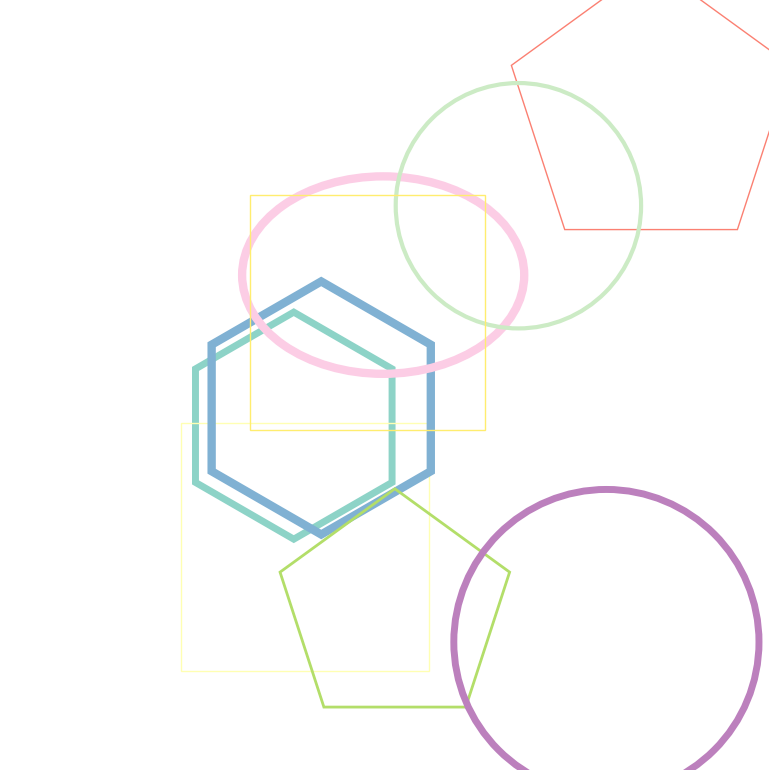[{"shape": "hexagon", "thickness": 2.5, "radius": 0.74, "center": [0.382, 0.447]}, {"shape": "square", "thickness": 0.5, "radius": 0.8, "center": [0.396, 0.289]}, {"shape": "pentagon", "thickness": 0.5, "radius": 0.95, "center": [0.846, 0.856]}, {"shape": "hexagon", "thickness": 3, "radius": 0.82, "center": [0.417, 0.47]}, {"shape": "pentagon", "thickness": 1, "radius": 0.78, "center": [0.513, 0.209]}, {"shape": "oval", "thickness": 3, "radius": 0.92, "center": [0.498, 0.643]}, {"shape": "circle", "thickness": 2.5, "radius": 0.99, "center": [0.788, 0.166]}, {"shape": "circle", "thickness": 1.5, "radius": 0.8, "center": [0.673, 0.733]}, {"shape": "square", "thickness": 0.5, "radius": 0.76, "center": [0.477, 0.594]}]